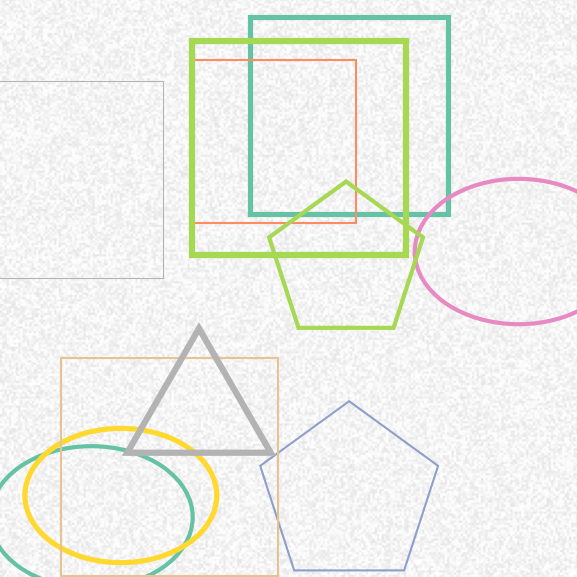[{"shape": "oval", "thickness": 2, "radius": 0.88, "center": [0.158, 0.104]}, {"shape": "square", "thickness": 2.5, "radius": 0.85, "center": [0.604, 0.799]}, {"shape": "square", "thickness": 1, "radius": 0.71, "center": [0.476, 0.755]}, {"shape": "pentagon", "thickness": 1, "radius": 0.81, "center": [0.605, 0.142]}, {"shape": "oval", "thickness": 2, "radius": 0.9, "center": [0.898, 0.564]}, {"shape": "square", "thickness": 3, "radius": 0.93, "center": [0.518, 0.743]}, {"shape": "pentagon", "thickness": 2, "radius": 0.7, "center": [0.599, 0.545]}, {"shape": "oval", "thickness": 2.5, "radius": 0.83, "center": [0.209, 0.141]}, {"shape": "square", "thickness": 1, "radius": 0.94, "center": [0.293, 0.19]}, {"shape": "triangle", "thickness": 3, "radius": 0.72, "center": [0.345, 0.287]}, {"shape": "square", "thickness": 0.5, "radius": 0.85, "center": [0.111, 0.688]}]